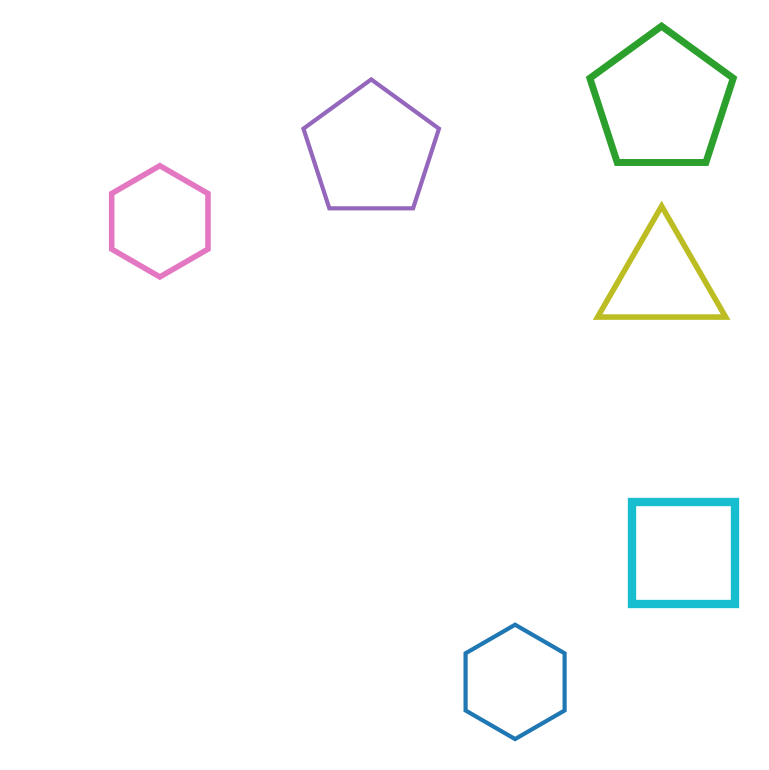[{"shape": "hexagon", "thickness": 1.5, "radius": 0.37, "center": [0.669, 0.114]}, {"shape": "pentagon", "thickness": 2.5, "radius": 0.49, "center": [0.859, 0.868]}, {"shape": "pentagon", "thickness": 1.5, "radius": 0.46, "center": [0.482, 0.804]}, {"shape": "hexagon", "thickness": 2, "radius": 0.36, "center": [0.208, 0.713]}, {"shape": "triangle", "thickness": 2, "radius": 0.48, "center": [0.859, 0.636]}, {"shape": "square", "thickness": 3, "radius": 0.33, "center": [0.888, 0.282]}]